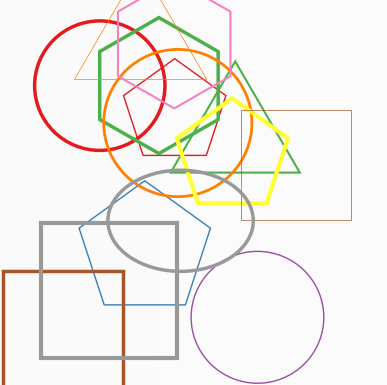[{"shape": "pentagon", "thickness": 1, "radius": 0.69, "center": [0.451, 0.709]}, {"shape": "circle", "thickness": 2.5, "radius": 0.84, "center": [0.257, 0.778]}, {"shape": "pentagon", "thickness": 1, "radius": 0.89, "center": [0.374, 0.352]}, {"shape": "triangle", "thickness": 1.5, "radius": 0.96, "center": [0.607, 0.648]}, {"shape": "hexagon", "thickness": 2.5, "radius": 0.88, "center": [0.41, 0.778]}, {"shape": "circle", "thickness": 1, "radius": 0.86, "center": [0.664, 0.176]}, {"shape": "triangle", "thickness": 0.5, "radius": 0.99, "center": [0.363, 0.892]}, {"shape": "circle", "thickness": 2, "radius": 0.96, "center": [0.459, 0.68]}, {"shape": "pentagon", "thickness": 3, "radius": 0.75, "center": [0.6, 0.594]}, {"shape": "square", "thickness": 0.5, "radius": 0.71, "center": [0.764, 0.572]}, {"shape": "square", "thickness": 2.5, "radius": 0.78, "center": [0.163, 0.142]}, {"shape": "hexagon", "thickness": 1.5, "radius": 0.84, "center": [0.45, 0.886]}, {"shape": "oval", "thickness": 2.5, "radius": 0.94, "center": [0.466, 0.426]}, {"shape": "square", "thickness": 3, "radius": 0.87, "center": [0.282, 0.246]}]